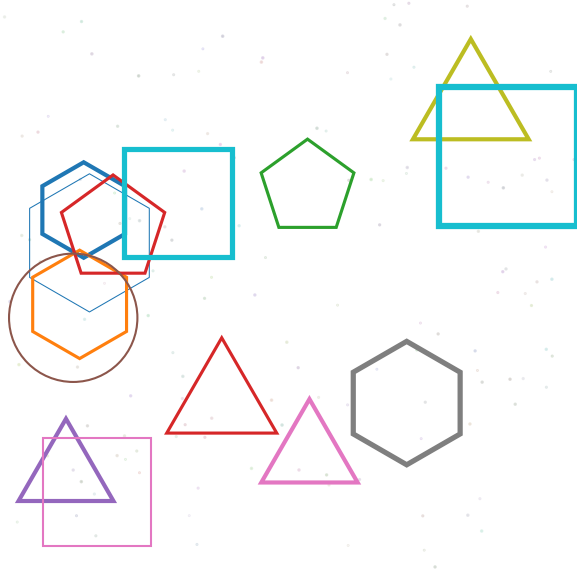[{"shape": "hexagon", "thickness": 2, "radius": 0.41, "center": [0.145, 0.635]}, {"shape": "hexagon", "thickness": 0.5, "radius": 0.6, "center": [0.155, 0.579]}, {"shape": "hexagon", "thickness": 1.5, "radius": 0.47, "center": [0.138, 0.472]}, {"shape": "pentagon", "thickness": 1.5, "radius": 0.42, "center": [0.533, 0.674]}, {"shape": "triangle", "thickness": 1.5, "radius": 0.55, "center": [0.384, 0.304]}, {"shape": "pentagon", "thickness": 1.5, "radius": 0.47, "center": [0.196, 0.602]}, {"shape": "triangle", "thickness": 2, "radius": 0.47, "center": [0.114, 0.179]}, {"shape": "circle", "thickness": 1, "radius": 0.56, "center": [0.127, 0.449]}, {"shape": "square", "thickness": 1, "radius": 0.47, "center": [0.167, 0.147]}, {"shape": "triangle", "thickness": 2, "radius": 0.48, "center": [0.536, 0.212]}, {"shape": "hexagon", "thickness": 2.5, "radius": 0.53, "center": [0.704, 0.301]}, {"shape": "triangle", "thickness": 2, "radius": 0.58, "center": [0.815, 0.816]}, {"shape": "square", "thickness": 3, "radius": 0.6, "center": [0.88, 0.728]}, {"shape": "square", "thickness": 2.5, "radius": 0.47, "center": [0.308, 0.648]}]